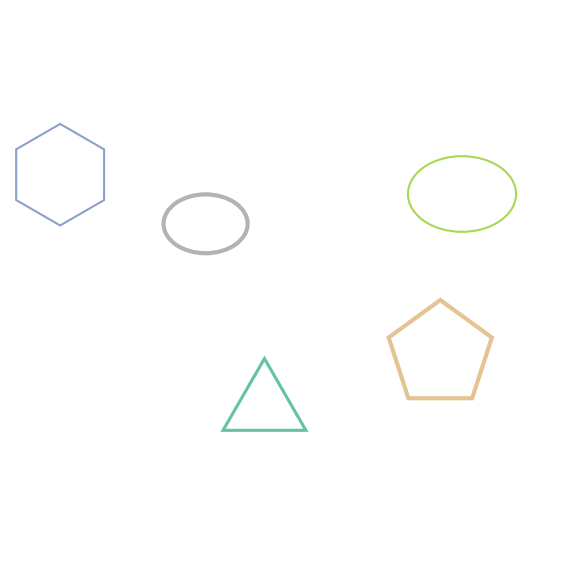[{"shape": "triangle", "thickness": 1.5, "radius": 0.41, "center": [0.458, 0.295]}, {"shape": "hexagon", "thickness": 1, "radius": 0.44, "center": [0.104, 0.697]}, {"shape": "oval", "thickness": 1, "radius": 0.47, "center": [0.8, 0.663]}, {"shape": "pentagon", "thickness": 2, "radius": 0.47, "center": [0.762, 0.386]}, {"shape": "oval", "thickness": 2, "radius": 0.36, "center": [0.356, 0.612]}]